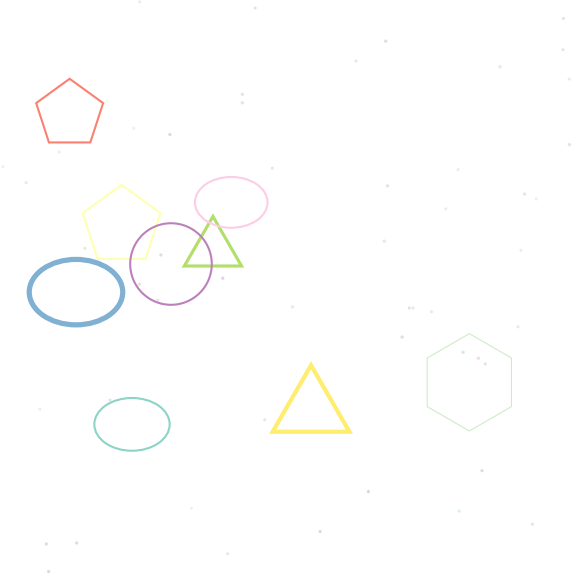[{"shape": "oval", "thickness": 1, "radius": 0.33, "center": [0.229, 0.264]}, {"shape": "pentagon", "thickness": 1, "radius": 0.35, "center": [0.21, 0.608]}, {"shape": "pentagon", "thickness": 1, "radius": 0.3, "center": [0.121, 0.802]}, {"shape": "oval", "thickness": 2.5, "radius": 0.4, "center": [0.132, 0.493]}, {"shape": "triangle", "thickness": 1.5, "radius": 0.29, "center": [0.369, 0.567]}, {"shape": "oval", "thickness": 1, "radius": 0.31, "center": [0.4, 0.649]}, {"shape": "circle", "thickness": 1, "radius": 0.35, "center": [0.296, 0.542]}, {"shape": "hexagon", "thickness": 0.5, "radius": 0.42, "center": [0.813, 0.337]}, {"shape": "triangle", "thickness": 2, "radius": 0.38, "center": [0.539, 0.29]}]